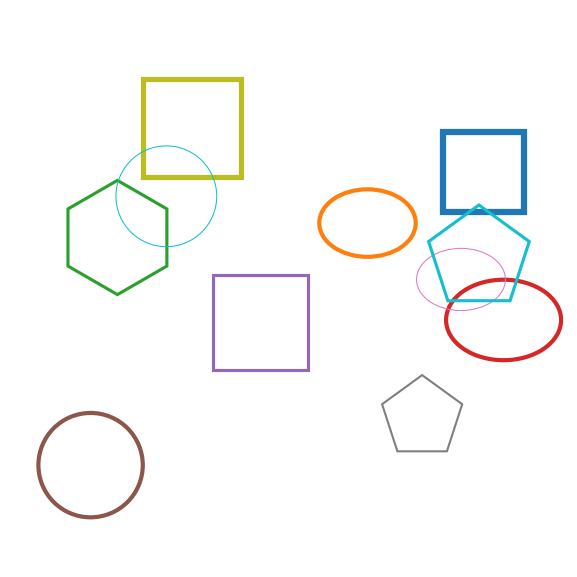[{"shape": "square", "thickness": 3, "radius": 0.35, "center": [0.837, 0.701]}, {"shape": "oval", "thickness": 2, "radius": 0.42, "center": [0.636, 0.613]}, {"shape": "hexagon", "thickness": 1.5, "radius": 0.49, "center": [0.203, 0.588]}, {"shape": "oval", "thickness": 2, "radius": 0.5, "center": [0.872, 0.445]}, {"shape": "square", "thickness": 1.5, "radius": 0.41, "center": [0.45, 0.441]}, {"shape": "circle", "thickness": 2, "radius": 0.45, "center": [0.157, 0.194]}, {"shape": "oval", "thickness": 0.5, "radius": 0.38, "center": [0.798, 0.515]}, {"shape": "pentagon", "thickness": 1, "radius": 0.36, "center": [0.731, 0.277]}, {"shape": "square", "thickness": 2.5, "radius": 0.42, "center": [0.332, 0.778]}, {"shape": "circle", "thickness": 0.5, "radius": 0.44, "center": [0.288, 0.659]}, {"shape": "pentagon", "thickness": 1.5, "radius": 0.46, "center": [0.829, 0.553]}]